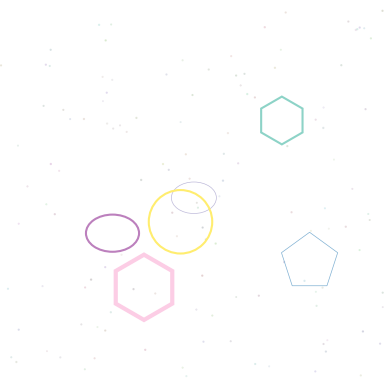[{"shape": "hexagon", "thickness": 1.5, "radius": 0.31, "center": [0.732, 0.687]}, {"shape": "oval", "thickness": 0.5, "radius": 0.29, "center": [0.504, 0.486]}, {"shape": "pentagon", "thickness": 0.5, "radius": 0.38, "center": [0.804, 0.32]}, {"shape": "hexagon", "thickness": 3, "radius": 0.42, "center": [0.374, 0.254]}, {"shape": "oval", "thickness": 1.5, "radius": 0.34, "center": [0.292, 0.394]}, {"shape": "circle", "thickness": 1.5, "radius": 0.41, "center": [0.469, 0.424]}]